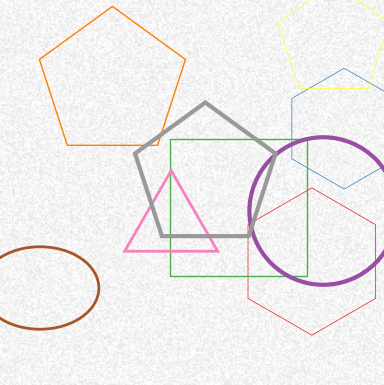[{"shape": "hexagon", "thickness": 0.5, "radius": 0.96, "center": [0.81, 0.321]}, {"shape": "hexagon", "thickness": 0.5, "radius": 0.79, "center": [0.894, 0.666]}, {"shape": "square", "thickness": 1, "radius": 0.89, "center": [0.619, 0.461]}, {"shape": "circle", "thickness": 3, "radius": 0.96, "center": [0.839, 0.452]}, {"shape": "pentagon", "thickness": 1, "radius": 1.0, "center": [0.292, 0.784]}, {"shape": "pentagon", "thickness": 0.5, "radius": 0.76, "center": [0.867, 0.893]}, {"shape": "oval", "thickness": 2, "radius": 0.76, "center": [0.104, 0.252]}, {"shape": "triangle", "thickness": 2, "radius": 0.7, "center": [0.445, 0.417]}, {"shape": "pentagon", "thickness": 3, "radius": 0.96, "center": [0.533, 0.542]}]